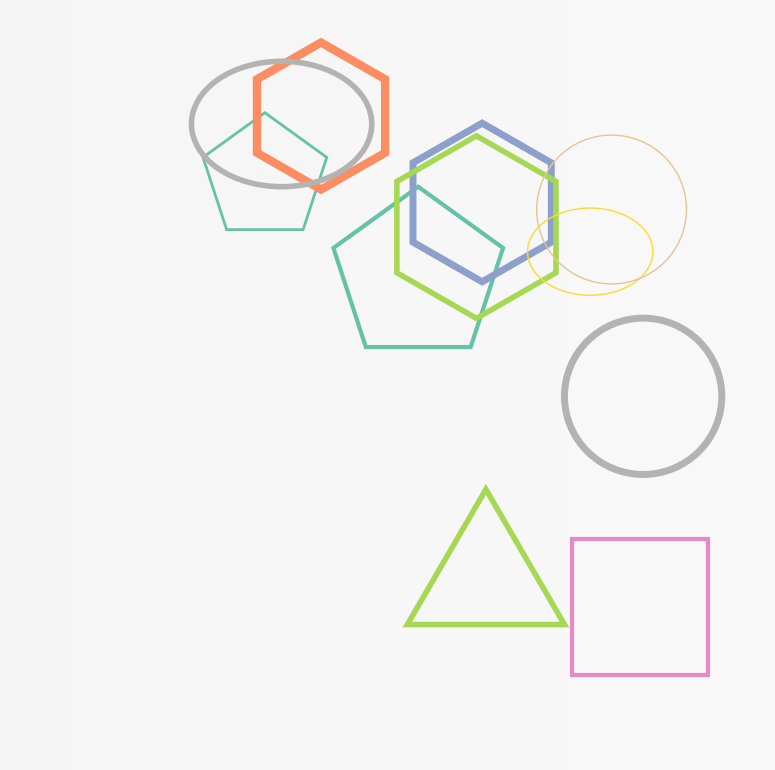[{"shape": "pentagon", "thickness": 1, "radius": 0.42, "center": [0.342, 0.77]}, {"shape": "pentagon", "thickness": 1.5, "radius": 0.58, "center": [0.54, 0.642]}, {"shape": "hexagon", "thickness": 3, "radius": 0.48, "center": [0.414, 0.849]}, {"shape": "hexagon", "thickness": 2.5, "radius": 0.52, "center": [0.622, 0.737]}, {"shape": "square", "thickness": 1.5, "radius": 0.44, "center": [0.826, 0.212]}, {"shape": "hexagon", "thickness": 2, "radius": 0.59, "center": [0.615, 0.705]}, {"shape": "triangle", "thickness": 2, "radius": 0.59, "center": [0.627, 0.247]}, {"shape": "oval", "thickness": 0.5, "radius": 0.4, "center": [0.762, 0.673]}, {"shape": "circle", "thickness": 0.5, "radius": 0.48, "center": [0.789, 0.728]}, {"shape": "oval", "thickness": 2, "radius": 0.58, "center": [0.363, 0.839]}, {"shape": "circle", "thickness": 2.5, "radius": 0.51, "center": [0.83, 0.485]}]